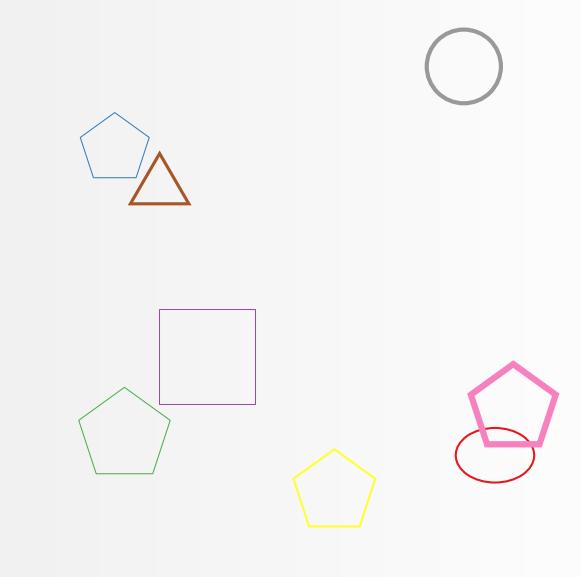[{"shape": "oval", "thickness": 1, "radius": 0.34, "center": [0.852, 0.211]}, {"shape": "pentagon", "thickness": 0.5, "radius": 0.31, "center": [0.197, 0.742]}, {"shape": "pentagon", "thickness": 0.5, "radius": 0.41, "center": [0.214, 0.246]}, {"shape": "square", "thickness": 0.5, "radius": 0.41, "center": [0.356, 0.381]}, {"shape": "pentagon", "thickness": 1, "radius": 0.37, "center": [0.575, 0.147]}, {"shape": "triangle", "thickness": 1.5, "radius": 0.29, "center": [0.275, 0.675]}, {"shape": "pentagon", "thickness": 3, "radius": 0.38, "center": [0.883, 0.292]}, {"shape": "circle", "thickness": 2, "radius": 0.32, "center": [0.798, 0.884]}]